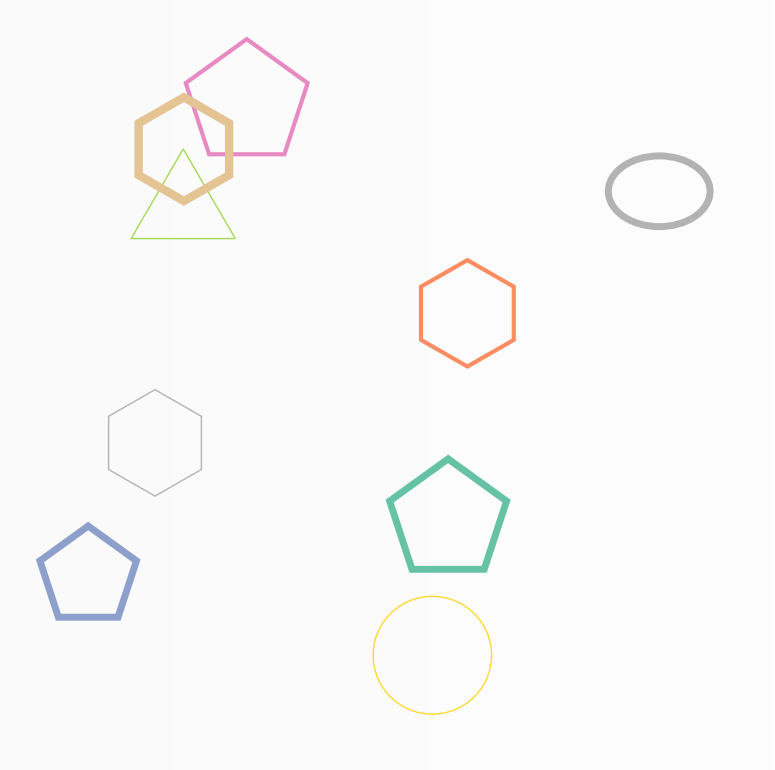[{"shape": "pentagon", "thickness": 2.5, "radius": 0.4, "center": [0.578, 0.325]}, {"shape": "hexagon", "thickness": 1.5, "radius": 0.35, "center": [0.603, 0.593]}, {"shape": "pentagon", "thickness": 2.5, "radius": 0.33, "center": [0.114, 0.251]}, {"shape": "pentagon", "thickness": 1.5, "radius": 0.41, "center": [0.318, 0.867]}, {"shape": "triangle", "thickness": 0.5, "radius": 0.39, "center": [0.236, 0.729]}, {"shape": "circle", "thickness": 0.5, "radius": 0.38, "center": [0.558, 0.149]}, {"shape": "hexagon", "thickness": 3, "radius": 0.34, "center": [0.237, 0.806]}, {"shape": "hexagon", "thickness": 0.5, "radius": 0.35, "center": [0.2, 0.425]}, {"shape": "oval", "thickness": 2.5, "radius": 0.33, "center": [0.851, 0.752]}]